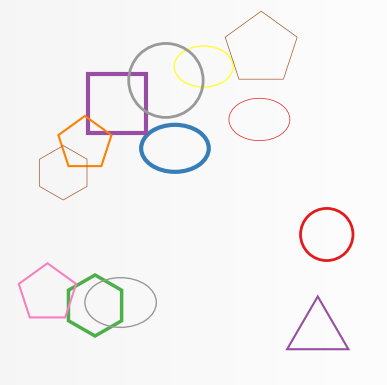[{"shape": "oval", "thickness": 0.5, "radius": 0.39, "center": [0.669, 0.69]}, {"shape": "circle", "thickness": 2, "radius": 0.34, "center": [0.843, 0.391]}, {"shape": "oval", "thickness": 3, "radius": 0.44, "center": [0.451, 0.615]}, {"shape": "hexagon", "thickness": 2.5, "radius": 0.4, "center": [0.245, 0.207]}, {"shape": "square", "thickness": 3, "radius": 0.38, "center": [0.302, 0.731]}, {"shape": "triangle", "thickness": 1.5, "radius": 0.46, "center": [0.82, 0.139]}, {"shape": "pentagon", "thickness": 1.5, "radius": 0.36, "center": [0.219, 0.627]}, {"shape": "oval", "thickness": 1, "radius": 0.38, "center": [0.526, 0.827]}, {"shape": "hexagon", "thickness": 0.5, "radius": 0.35, "center": [0.163, 0.551]}, {"shape": "pentagon", "thickness": 0.5, "radius": 0.49, "center": [0.674, 0.873]}, {"shape": "pentagon", "thickness": 1.5, "radius": 0.39, "center": [0.123, 0.238]}, {"shape": "circle", "thickness": 2, "radius": 0.48, "center": [0.428, 0.791]}, {"shape": "oval", "thickness": 1, "radius": 0.46, "center": [0.311, 0.214]}]